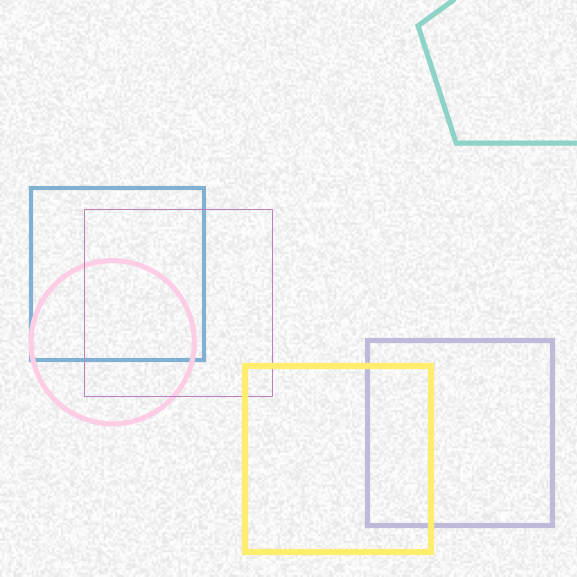[{"shape": "pentagon", "thickness": 2.5, "radius": 0.91, "center": [0.897, 0.898]}, {"shape": "square", "thickness": 2.5, "radius": 0.8, "center": [0.796, 0.25]}, {"shape": "square", "thickness": 2, "radius": 0.75, "center": [0.204, 0.525]}, {"shape": "circle", "thickness": 2.5, "radius": 0.71, "center": [0.195, 0.407]}, {"shape": "square", "thickness": 0.5, "radius": 0.81, "center": [0.308, 0.475]}, {"shape": "square", "thickness": 3, "radius": 0.81, "center": [0.585, 0.205]}]